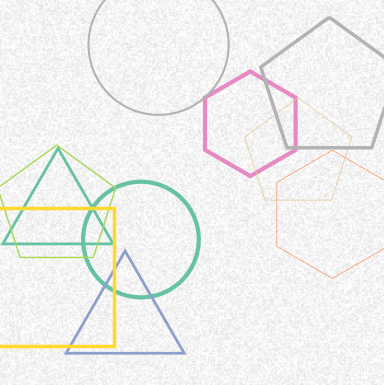[{"shape": "circle", "thickness": 3, "radius": 0.75, "center": [0.366, 0.378]}, {"shape": "triangle", "thickness": 2, "radius": 0.83, "center": [0.151, 0.449]}, {"shape": "hexagon", "thickness": 0.5, "radius": 0.83, "center": [0.863, 0.443]}, {"shape": "triangle", "thickness": 2, "radius": 0.89, "center": [0.325, 0.171]}, {"shape": "hexagon", "thickness": 3, "radius": 0.68, "center": [0.65, 0.679]}, {"shape": "pentagon", "thickness": 1, "radius": 0.81, "center": [0.147, 0.462]}, {"shape": "square", "thickness": 2.5, "radius": 0.9, "center": [0.116, 0.28]}, {"shape": "pentagon", "thickness": 0.5, "radius": 0.73, "center": [0.775, 0.599]}, {"shape": "circle", "thickness": 1.5, "radius": 0.91, "center": [0.412, 0.884]}, {"shape": "pentagon", "thickness": 2.5, "radius": 0.94, "center": [0.855, 0.768]}]